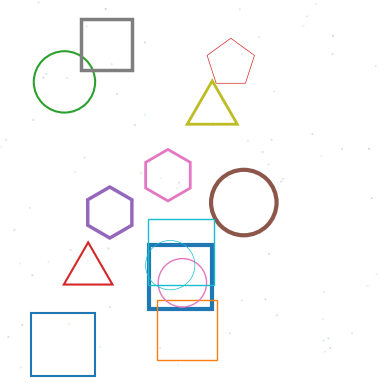[{"shape": "square", "thickness": 3, "radius": 0.41, "center": [0.469, 0.281]}, {"shape": "square", "thickness": 1.5, "radius": 0.41, "center": [0.164, 0.105]}, {"shape": "square", "thickness": 1, "radius": 0.39, "center": [0.486, 0.142]}, {"shape": "circle", "thickness": 1.5, "radius": 0.4, "center": [0.167, 0.787]}, {"shape": "pentagon", "thickness": 0.5, "radius": 0.32, "center": [0.599, 0.836]}, {"shape": "triangle", "thickness": 1.5, "radius": 0.37, "center": [0.229, 0.297]}, {"shape": "hexagon", "thickness": 2.5, "radius": 0.33, "center": [0.285, 0.448]}, {"shape": "circle", "thickness": 3, "radius": 0.43, "center": [0.633, 0.474]}, {"shape": "hexagon", "thickness": 2, "radius": 0.33, "center": [0.436, 0.545]}, {"shape": "circle", "thickness": 1, "radius": 0.31, "center": [0.474, 0.265]}, {"shape": "square", "thickness": 2.5, "radius": 0.33, "center": [0.276, 0.885]}, {"shape": "triangle", "thickness": 2, "radius": 0.38, "center": [0.551, 0.715]}, {"shape": "circle", "thickness": 0.5, "radius": 0.32, "center": [0.442, 0.311]}, {"shape": "square", "thickness": 1, "radius": 0.42, "center": [0.47, 0.345]}]